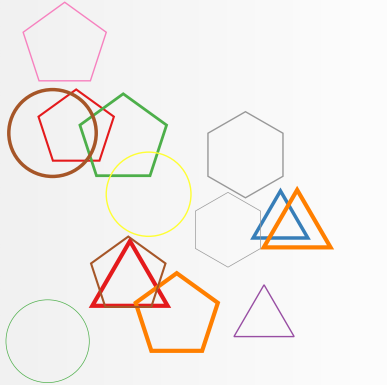[{"shape": "triangle", "thickness": 3, "radius": 0.56, "center": [0.335, 0.262]}, {"shape": "pentagon", "thickness": 1.5, "radius": 0.51, "center": [0.197, 0.665]}, {"shape": "triangle", "thickness": 2.5, "radius": 0.41, "center": [0.724, 0.423]}, {"shape": "circle", "thickness": 0.5, "radius": 0.54, "center": [0.123, 0.114]}, {"shape": "pentagon", "thickness": 2, "radius": 0.59, "center": [0.318, 0.639]}, {"shape": "triangle", "thickness": 1, "radius": 0.45, "center": [0.681, 0.171]}, {"shape": "triangle", "thickness": 3, "radius": 0.5, "center": [0.767, 0.407]}, {"shape": "pentagon", "thickness": 3, "radius": 0.56, "center": [0.456, 0.179]}, {"shape": "circle", "thickness": 1, "radius": 0.55, "center": [0.383, 0.496]}, {"shape": "pentagon", "thickness": 1.5, "radius": 0.51, "center": [0.331, 0.285]}, {"shape": "circle", "thickness": 2.5, "radius": 0.56, "center": [0.136, 0.654]}, {"shape": "pentagon", "thickness": 1, "radius": 0.56, "center": [0.167, 0.881]}, {"shape": "hexagon", "thickness": 1, "radius": 0.56, "center": [0.633, 0.598]}, {"shape": "hexagon", "thickness": 0.5, "radius": 0.49, "center": [0.588, 0.403]}]